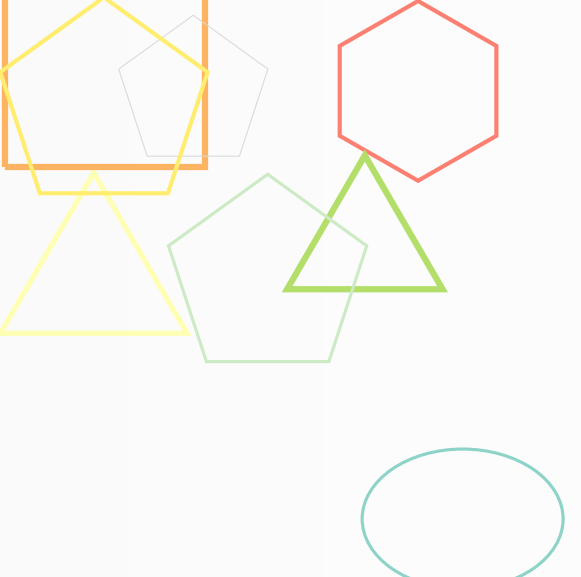[{"shape": "oval", "thickness": 1.5, "radius": 0.86, "center": [0.796, 0.101]}, {"shape": "triangle", "thickness": 2.5, "radius": 0.93, "center": [0.161, 0.515]}, {"shape": "hexagon", "thickness": 2, "radius": 0.78, "center": [0.719, 0.842]}, {"shape": "square", "thickness": 3, "radius": 0.86, "center": [0.18, 0.883]}, {"shape": "triangle", "thickness": 3, "radius": 0.77, "center": [0.628, 0.576]}, {"shape": "pentagon", "thickness": 0.5, "radius": 0.67, "center": [0.333, 0.838]}, {"shape": "pentagon", "thickness": 1.5, "radius": 0.9, "center": [0.46, 0.518]}, {"shape": "pentagon", "thickness": 2, "radius": 0.94, "center": [0.179, 0.816]}]